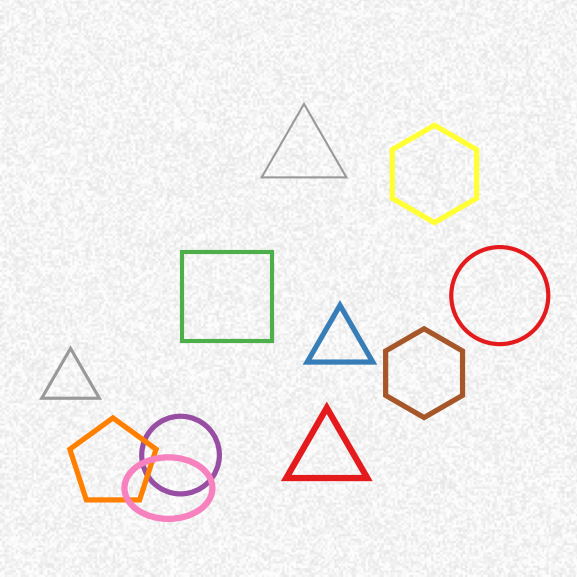[{"shape": "circle", "thickness": 2, "radius": 0.42, "center": [0.865, 0.487]}, {"shape": "triangle", "thickness": 3, "radius": 0.41, "center": [0.566, 0.212]}, {"shape": "triangle", "thickness": 2.5, "radius": 0.33, "center": [0.589, 0.405]}, {"shape": "square", "thickness": 2, "radius": 0.39, "center": [0.393, 0.486]}, {"shape": "circle", "thickness": 2.5, "radius": 0.34, "center": [0.313, 0.211]}, {"shape": "pentagon", "thickness": 2.5, "radius": 0.39, "center": [0.196, 0.197]}, {"shape": "hexagon", "thickness": 2.5, "radius": 0.42, "center": [0.752, 0.698]}, {"shape": "hexagon", "thickness": 2.5, "radius": 0.38, "center": [0.734, 0.353]}, {"shape": "oval", "thickness": 3, "radius": 0.38, "center": [0.292, 0.154]}, {"shape": "triangle", "thickness": 1.5, "radius": 0.29, "center": [0.122, 0.338]}, {"shape": "triangle", "thickness": 1, "radius": 0.42, "center": [0.526, 0.734]}]